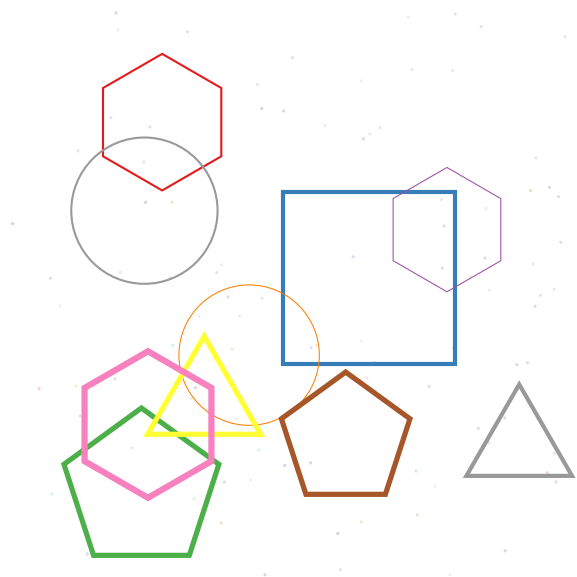[{"shape": "hexagon", "thickness": 1, "radius": 0.59, "center": [0.281, 0.788]}, {"shape": "square", "thickness": 2, "radius": 0.74, "center": [0.639, 0.517]}, {"shape": "pentagon", "thickness": 2.5, "radius": 0.71, "center": [0.245, 0.152]}, {"shape": "hexagon", "thickness": 0.5, "radius": 0.54, "center": [0.774, 0.601]}, {"shape": "circle", "thickness": 0.5, "radius": 0.61, "center": [0.431, 0.384]}, {"shape": "triangle", "thickness": 2.5, "radius": 0.57, "center": [0.354, 0.304]}, {"shape": "pentagon", "thickness": 2.5, "radius": 0.59, "center": [0.599, 0.238]}, {"shape": "hexagon", "thickness": 3, "radius": 0.63, "center": [0.256, 0.264]}, {"shape": "circle", "thickness": 1, "radius": 0.63, "center": [0.25, 0.634]}, {"shape": "triangle", "thickness": 2, "radius": 0.53, "center": [0.899, 0.228]}]